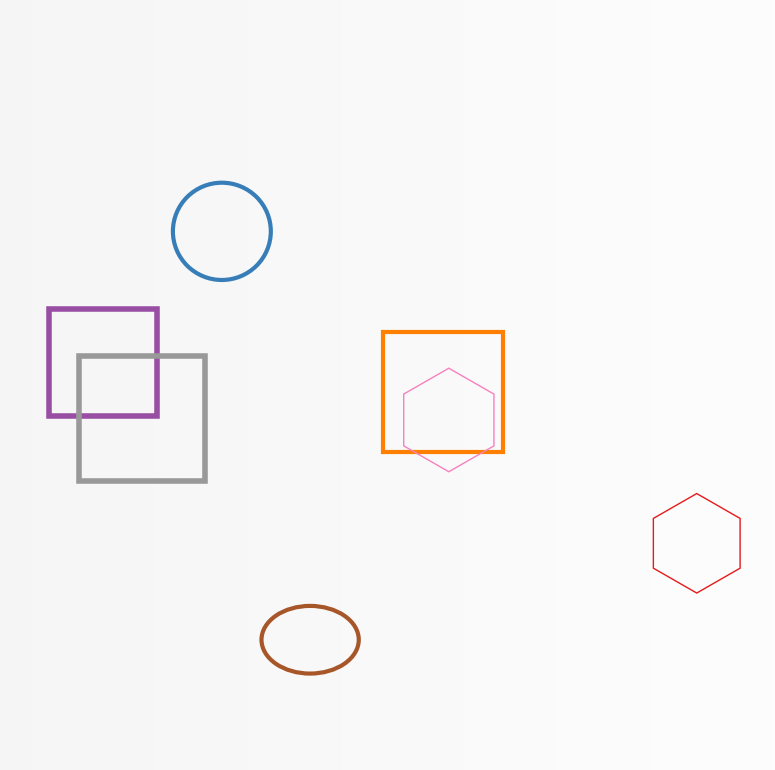[{"shape": "hexagon", "thickness": 0.5, "radius": 0.32, "center": [0.899, 0.294]}, {"shape": "circle", "thickness": 1.5, "radius": 0.32, "center": [0.286, 0.7]}, {"shape": "square", "thickness": 2, "radius": 0.35, "center": [0.132, 0.529]}, {"shape": "square", "thickness": 1.5, "radius": 0.39, "center": [0.572, 0.491]}, {"shape": "oval", "thickness": 1.5, "radius": 0.31, "center": [0.4, 0.169]}, {"shape": "hexagon", "thickness": 0.5, "radius": 0.34, "center": [0.579, 0.455]}, {"shape": "square", "thickness": 2, "radius": 0.41, "center": [0.183, 0.457]}]